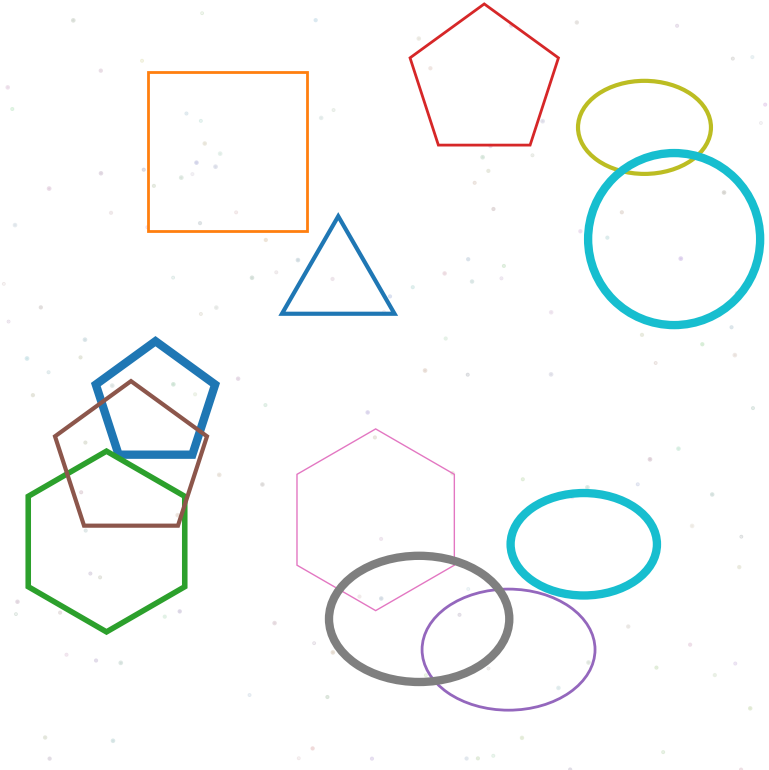[{"shape": "pentagon", "thickness": 3, "radius": 0.41, "center": [0.202, 0.475]}, {"shape": "triangle", "thickness": 1.5, "radius": 0.42, "center": [0.439, 0.635]}, {"shape": "square", "thickness": 1, "radius": 0.51, "center": [0.295, 0.803]}, {"shape": "hexagon", "thickness": 2, "radius": 0.59, "center": [0.138, 0.297]}, {"shape": "pentagon", "thickness": 1, "radius": 0.51, "center": [0.629, 0.894]}, {"shape": "oval", "thickness": 1, "radius": 0.56, "center": [0.66, 0.156]}, {"shape": "pentagon", "thickness": 1.5, "radius": 0.52, "center": [0.17, 0.401]}, {"shape": "hexagon", "thickness": 0.5, "radius": 0.59, "center": [0.488, 0.325]}, {"shape": "oval", "thickness": 3, "radius": 0.59, "center": [0.544, 0.196]}, {"shape": "oval", "thickness": 1.5, "radius": 0.43, "center": [0.837, 0.835]}, {"shape": "oval", "thickness": 3, "radius": 0.48, "center": [0.758, 0.293]}, {"shape": "circle", "thickness": 3, "radius": 0.56, "center": [0.875, 0.69]}]